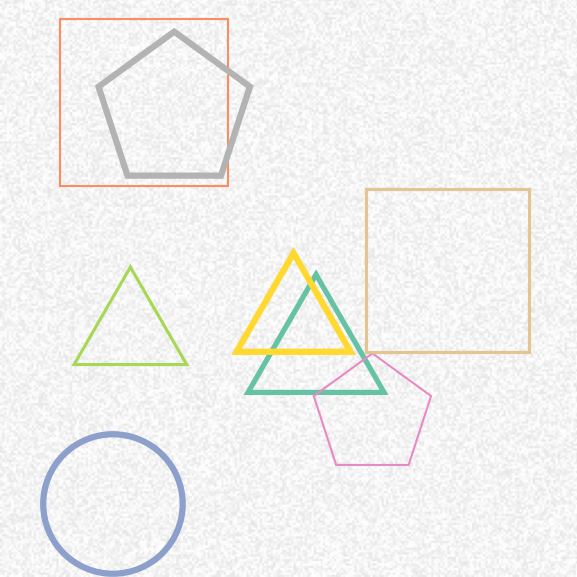[{"shape": "triangle", "thickness": 2.5, "radius": 0.68, "center": [0.547, 0.388]}, {"shape": "square", "thickness": 1, "radius": 0.72, "center": [0.25, 0.821]}, {"shape": "circle", "thickness": 3, "radius": 0.6, "center": [0.196, 0.126]}, {"shape": "pentagon", "thickness": 1, "radius": 0.53, "center": [0.645, 0.28]}, {"shape": "triangle", "thickness": 1.5, "radius": 0.56, "center": [0.226, 0.424]}, {"shape": "triangle", "thickness": 3, "radius": 0.57, "center": [0.508, 0.447]}, {"shape": "square", "thickness": 1.5, "radius": 0.7, "center": [0.774, 0.531]}, {"shape": "pentagon", "thickness": 3, "radius": 0.69, "center": [0.302, 0.806]}]